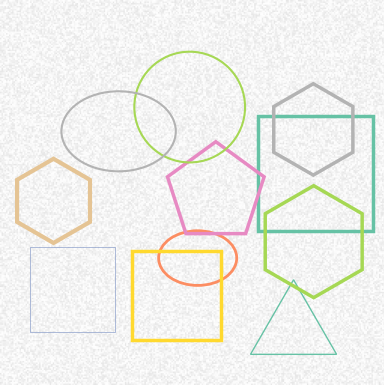[{"shape": "triangle", "thickness": 1, "radius": 0.65, "center": [0.762, 0.144]}, {"shape": "square", "thickness": 2.5, "radius": 0.74, "center": [0.819, 0.549]}, {"shape": "oval", "thickness": 2, "radius": 0.51, "center": [0.513, 0.33]}, {"shape": "square", "thickness": 0.5, "radius": 0.55, "center": [0.187, 0.247]}, {"shape": "pentagon", "thickness": 2.5, "radius": 0.66, "center": [0.561, 0.5]}, {"shape": "circle", "thickness": 1.5, "radius": 0.72, "center": [0.493, 0.722]}, {"shape": "hexagon", "thickness": 2.5, "radius": 0.73, "center": [0.815, 0.372]}, {"shape": "square", "thickness": 2.5, "radius": 0.58, "center": [0.458, 0.233]}, {"shape": "hexagon", "thickness": 3, "radius": 0.55, "center": [0.139, 0.478]}, {"shape": "oval", "thickness": 1.5, "radius": 0.74, "center": [0.308, 0.659]}, {"shape": "hexagon", "thickness": 2.5, "radius": 0.59, "center": [0.814, 0.664]}]